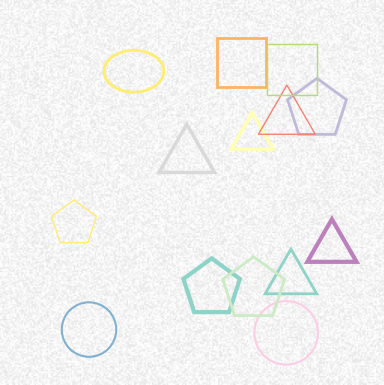[{"shape": "pentagon", "thickness": 3, "radius": 0.39, "center": [0.55, 0.252]}, {"shape": "triangle", "thickness": 2, "radius": 0.39, "center": [0.756, 0.276]}, {"shape": "triangle", "thickness": 2.5, "radius": 0.32, "center": [0.655, 0.644]}, {"shape": "pentagon", "thickness": 2, "radius": 0.4, "center": [0.823, 0.716]}, {"shape": "triangle", "thickness": 1, "radius": 0.43, "center": [0.745, 0.694]}, {"shape": "circle", "thickness": 1.5, "radius": 0.35, "center": [0.231, 0.144]}, {"shape": "square", "thickness": 2, "radius": 0.32, "center": [0.626, 0.838]}, {"shape": "square", "thickness": 1, "radius": 0.33, "center": [0.758, 0.82]}, {"shape": "circle", "thickness": 1.5, "radius": 0.41, "center": [0.743, 0.136]}, {"shape": "triangle", "thickness": 2.5, "radius": 0.42, "center": [0.485, 0.594]}, {"shape": "triangle", "thickness": 3, "radius": 0.37, "center": [0.862, 0.357]}, {"shape": "pentagon", "thickness": 2, "radius": 0.42, "center": [0.659, 0.249]}, {"shape": "pentagon", "thickness": 1, "radius": 0.31, "center": [0.192, 0.419]}, {"shape": "oval", "thickness": 2, "radius": 0.39, "center": [0.348, 0.815]}]